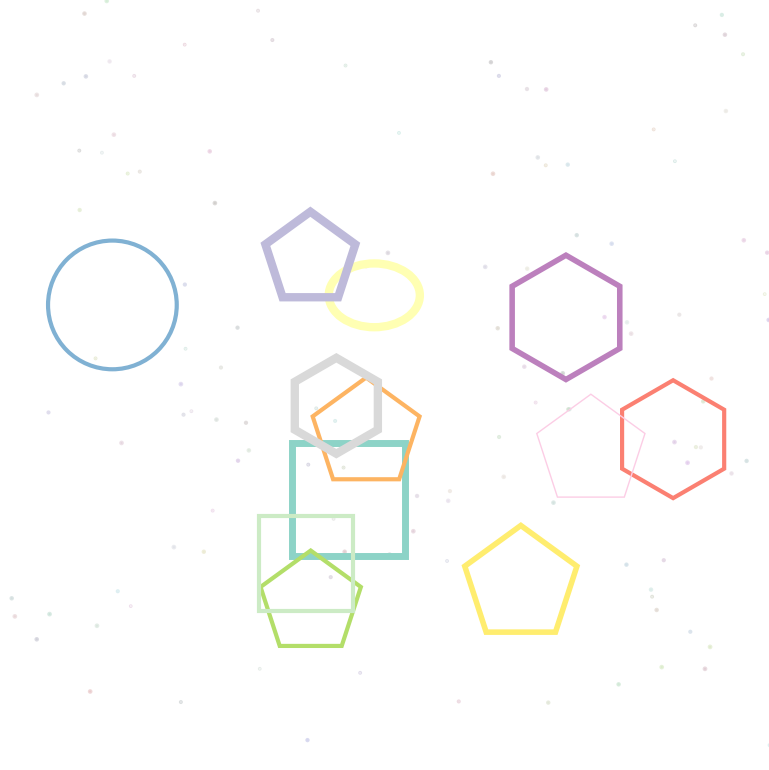[{"shape": "square", "thickness": 2.5, "radius": 0.37, "center": [0.453, 0.352]}, {"shape": "oval", "thickness": 3, "radius": 0.3, "center": [0.486, 0.616]}, {"shape": "pentagon", "thickness": 3, "radius": 0.31, "center": [0.403, 0.664]}, {"shape": "hexagon", "thickness": 1.5, "radius": 0.38, "center": [0.874, 0.43]}, {"shape": "circle", "thickness": 1.5, "radius": 0.42, "center": [0.146, 0.604]}, {"shape": "pentagon", "thickness": 1.5, "radius": 0.37, "center": [0.475, 0.437]}, {"shape": "pentagon", "thickness": 1.5, "radius": 0.34, "center": [0.404, 0.217]}, {"shape": "pentagon", "thickness": 0.5, "radius": 0.37, "center": [0.767, 0.414]}, {"shape": "hexagon", "thickness": 3, "radius": 0.31, "center": [0.437, 0.473]}, {"shape": "hexagon", "thickness": 2, "radius": 0.4, "center": [0.735, 0.588]}, {"shape": "square", "thickness": 1.5, "radius": 0.31, "center": [0.397, 0.268]}, {"shape": "pentagon", "thickness": 2, "radius": 0.38, "center": [0.676, 0.241]}]